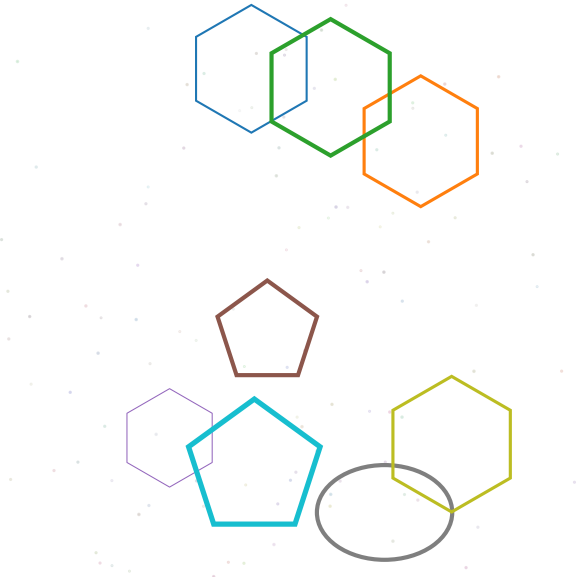[{"shape": "hexagon", "thickness": 1, "radius": 0.55, "center": [0.435, 0.88]}, {"shape": "hexagon", "thickness": 1.5, "radius": 0.57, "center": [0.729, 0.755]}, {"shape": "hexagon", "thickness": 2, "radius": 0.59, "center": [0.573, 0.848]}, {"shape": "hexagon", "thickness": 0.5, "radius": 0.43, "center": [0.294, 0.241]}, {"shape": "pentagon", "thickness": 2, "radius": 0.45, "center": [0.463, 0.423]}, {"shape": "oval", "thickness": 2, "radius": 0.59, "center": [0.666, 0.112]}, {"shape": "hexagon", "thickness": 1.5, "radius": 0.59, "center": [0.782, 0.23]}, {"shape": "pentagon", "thickness": 2.5, "radius": 0.6, "center": [0.44, 0.188]}]